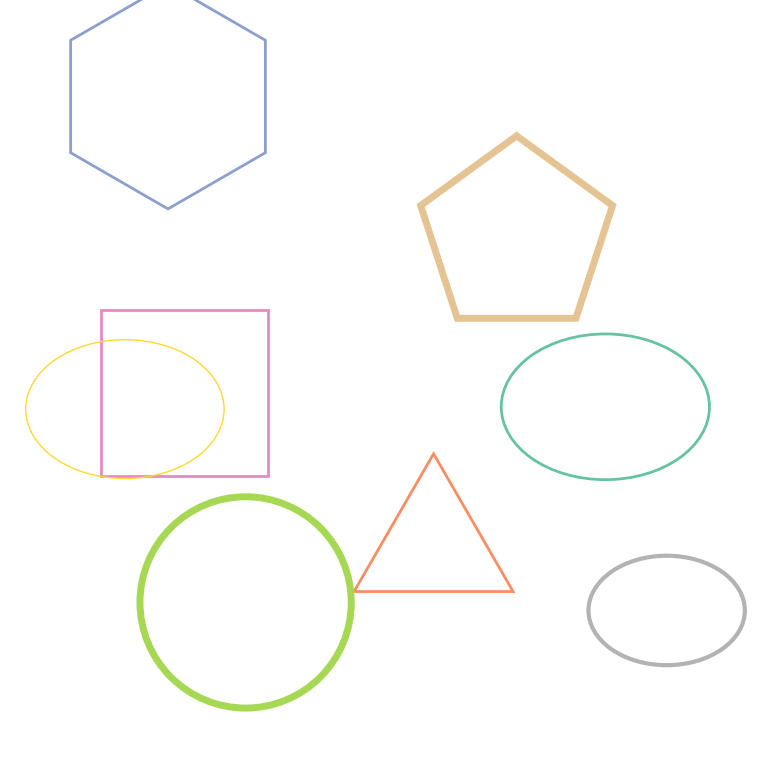[{"shape": "oval", "thickness": 1, "radius": 0.68, "center": [0.786, 0.472]}, {"shape": "triangle", "thickness": 1, "radius": 0.6, "center": [0.563, 0.291]}, {"shape": "hexagon", "thickness": 1, "radius": 0.73, "center": [0.218, 0.875]}, {"shape": "square", "thickness": 1, "radius": 0.54, "center": [0.24, 0.489]}, {"shape": "circle", "thickness": 2.5, "radius": 0.69, "center": [0.319, 0.218]}, {"shape": "oval", "thickness": 0.5, "radius": 0.64, "center": [0.162, 0.469]}, {"shape": "pentagon", "thickness": 2.5, "radius": 0.66, "center": [0.671, 0.693]}, {"shape": "oval", "thickness": 1.5, "radius": 0.51, "center": [0.866, 0.207]}]